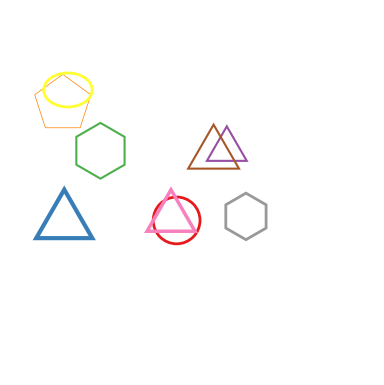[{"shape": "circle", "thickness": 2, "radius": 0.3, "center": [0.459, 0.427]}, {"shape": "triangle", "thickness": 3, "radius": 0.42, "center": [0.167, 0.423]}, {"shape": "hexagon", "thickness": 1.5, "radius": 0.36, "center": [0.261, 0.608]}, {"shape": "triangle", "thickness": 1.5, "radius": 0.3, "center": [0.589, 0.612]}, {"shape": "pentagon", "thickness": 0.5, "radius": 0.38, "center": [0.163, 0.73]}, {"shape": "oval", "thickness": 2, "radius": 0.31, "center": [0.176, 0.766]}, {"shape": "triangle", "thickness": 1.5, "radius": 0.38, "center": [0.555, 0.6]}, {"shape": "triangle", "thickness": 2.5, "radius": 0.36, "center": [0.444, 0.435]}, {"shape": "hexagon", "thickness": 2, "radius": 0.3, "center": [0.639, 0.438]}]